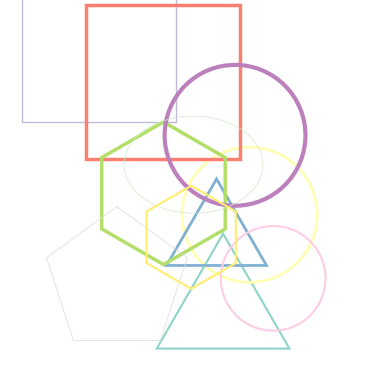[{"shape": "triangle", "thickness": 1.5, "radius": 1.0, "center": [0.579, 0.194]}, {"shape": "circle", "thickness": 2, "radius": 0.88, "center": [0.648, 0.442]}, {"shape": "square", "thickness": 1, "radius": 1.0, "center": [0.257, 0.882]}, {"shape": "square", "thickness": 2.5, "radius": 1.0, "center": [0.424, 0.787]}, {"shape": "triangle", "thickness": 2, "radius": 0.75, "center": [0.562, 0.385]}, {"shape": "hexagon", "thickness": 2.5, "radius": 0.93, "center": [0.425, 0.498]}, {"shape": "circle", "thickness": 1.5, "radius": 0.68, "center": [0.71, 0.277]}, {"shape": "pentagon", "thickness": 0.5, "radius": 0.96, "center": [0.304, 0.271]}, {"shape": "circle", "thickness": 3, "radius": 0.91, "center": [0.61, 0.649]}, {"shape": "oval", "thickness": 0.5, "radius": 0.9, "center": [0.503, 0.572]}, {"shape": "hexagon", "thickness": 1.5, "radius": 0.67, "center": [0.497, 0.384]}]